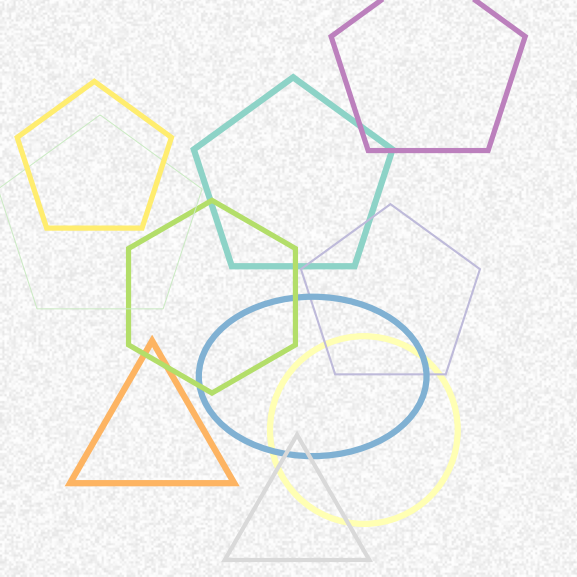[{"shape": "pentagon", "thickness": 3, "radius": 0.9, "center": [0.508, 0.684]}, {"shape": "circle", "thickness": 3, "radius": 0.81, "center": [0.63, 0.254]}, {"shape": "pentagon", "thickness": 1, "radius": 0.81, "center": [0.676, 0.483]}, {"shape": "oval", "thickness": 3, "radius": 0.99, "center": [0.541, 0.347]}, {"shape": "triangle", "thickness": 3, "radius": 0.82, "center": [0.263, 0.245]}, {"shape": "hexagon", "thickness": 2.5, "radius": 0.83, "center": [0.367, 0.485]}, {"shape": "triangle", "thickness": 2, "radius": 0.72, "center": [0.514, 0.102]}, {"shape": "pentagon", "thickness": 2.5, "radius": 0.88, "center": [0.741, 0.881]}, {"shape": "pentagon", "thickness": 0.5, "radius": 0.93, "center": [0.173, 0.615]}, {"shape": "pentagon", "thickness": 2.5, "radius": 0.7, "center": [0.163, 0.718]}]